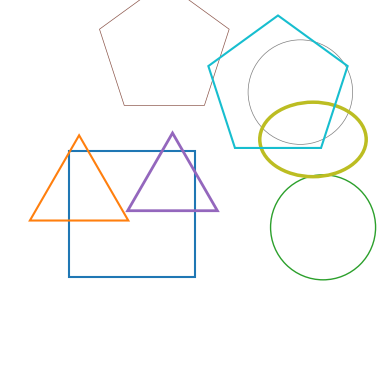[{"shape": "square", "thickness": 1.5, "radius": 0.82, "center": [0.342, 0.444]}, {"shape": "triangle", "thickness": 1.5, "radius": 0.74, "center": [0.205, 0.501]}, {"shape": "circle", "thickness": 1, "radius": 0.68, "center": [0.839, 0.41]}, {"shape": "triangle", "thickness": 2, "radius": 0.67, "center": [0.448, 0.52]}, {"shape": "pentagon", "thickness": 0.5, "radius": 0.89, "center": [0.427, 0.869]}, {"shape": "circle", "thickness": 0.5, "radius": 0.68, "center": [0.78, 0.761]}, {"shape": "oval", "thickness": 2.5, "radius": 0.69, "center": [0.813, 0.638]}, {"shape": "pentagon", "thickness": 1.5, "radius": 0.95, "center": [0.722, 0.77]}]